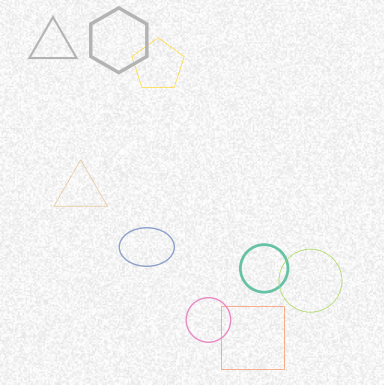[{"shape": "circle", "thickness": 2, "radius": 0.31, "center": [0.686, 0.303]}, {"shape": "square", "thickness": 0.5, "radius": 0.41, "center": [0.657, 0.125]}, {"shape": "oval", "thickness": 1, "radius": 0.36, "center": [0.381, 0.358]}, {"shape": "circle", "thickness": 1, "radius": 0.29, "center": [0.541, 0.169]}, {"shape": "circle", "thickness": 0.5, "radius": 0.41, "center": [0.806, 0.271]}, {"shape": "pentagon", "thickness": 0.5, "radius": 0.36, "center": [0.411, 0.831]}, {"shape": "triangle", "thickness": 0.5, "radius": 0.4, "center": [0.21, 0.505]}, {"shape": "triangle", "thickness": 1.5, "radius": 0.35, "center": [0.138, 0.885]}, {"shape": "hexagon", "thickness": 2.5, "radius": 0.42, "center": [0.309, 0.895]}]